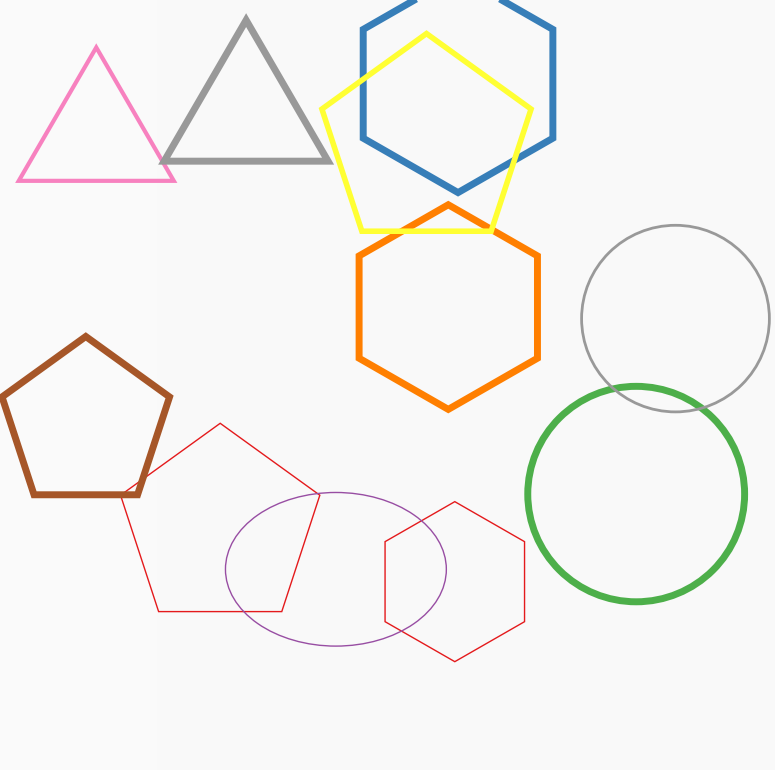[{"shape": "pentagon", "thickness": 0.5, "radius": 0.68, "center": [0.284, 0.315]}, {"shape": "hexagon", "thickness": 0.5, "radius": 0.52, "center": [0.587, 0.245]}, {"shape": "hexagon", "thickness": 2.5, "radius": 0.71, "center": [0.591, 0.891]}, {"shape": "circle", "thickness": 2.5, "radius": 0.7, "center": [0.821, 0.358]}, {"shape": "oval", "thickness": 0.5, "radius": 0.71, "center": [0.433, 0.261]}, {"shape": "hexagon", "thickness": 2.5, "radius": 0.66, "center": [0.578, 0.601]}, {"shape": "pentagon", "thickness": 2, "radius": 0.71, "center": [0.55, 0.815]}, {"shape": "pentagon", "thickness": 2.5, "radius": 0.57, "center": [0.111, 0.449]}, {"shape": "triangle", "thickness": 1.5, "radius": 0.58, "center": [0.124, 0.823]}, {"shape": "triangle", "thickness": 2.5, "radius": 0.61, "center": [0.318, 0.852]}, {"shape": "circle", "thickness": 1, "radius": 0.61, "center": [0.872, 0.586]}]